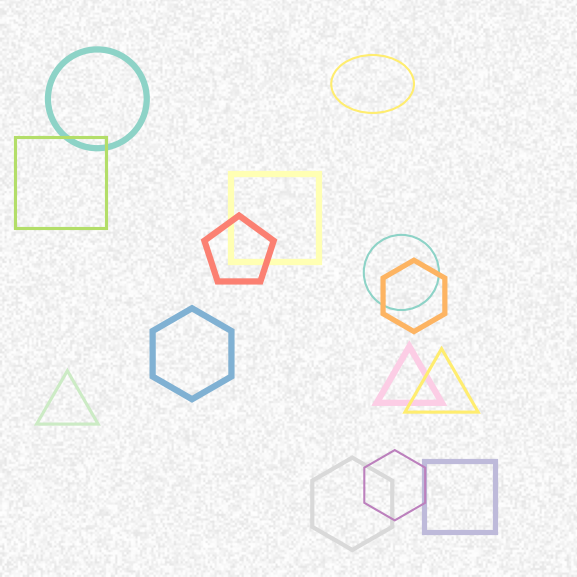[{"shape": "circle", "thickness": 1, "radius": 0.33, "center": [0.695, 0.527]}, {"shape": "circle", "thickness": 3, "radius": 0.43, "center": [0.169, 0.828]}, {"shape": "square", "thickness": 3, "radius": 0.38, "center": [0.476, 0.622]}, {"shape": "square", "thickness": 2.5, "radius": 0.31, "center": [0.796, 0.14]}, {"shape": "pentagon", "thickness": 3, "radius": 0.32, "center": [0.414, 0.563]}, {"shape": "hexagon", "thickness": 3, "radius": 0.39, "center": [0.333, 0.387]}, {"shape": "hexagon", "thickness": 2.5, "radius": 0.31, "center": [0.717, 0.487]}, {"shape": "square", "thickness": 1.5, "radius": 0.4, "center": [0.105, 0.683]}, {"shape": "triangle", "thickness": 3, "radius": 0.33, "center": [0.709, 0.334]}, {"shape": "hexagon", "thickness": 2, "radius": 0.4, "center": [0.61, 0.127]}, {"shape": "hexagon", "thickness": 1, "radius": 0.3, "center": [0.684, 0.159]}, {"shape": "triangle", "thickness": 1.5, "radius": 0.31, "center": [0.117, 0.296]}, {"shape": "oval", "thickness": 1, "radius": 0.36, "center": [0.645, 0.854]}, {"shape": "triangle", "thickness": 1.5, "radius": 0.37, "center": [0.765, 0.322]}]